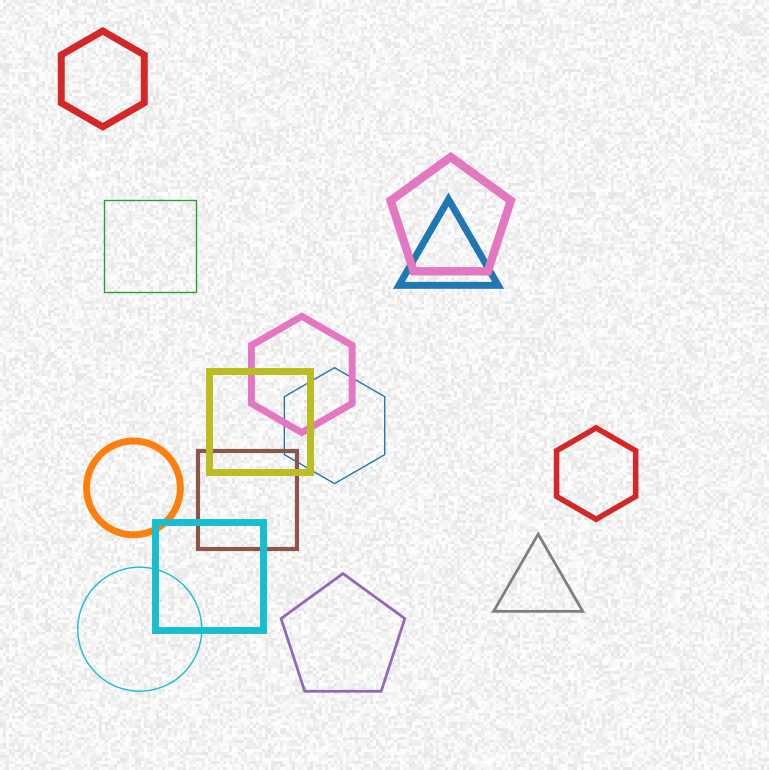[{"shape": "hexagon", "thickness": 0.5, "radius": 0.38, "center": [0.434, 0.447]}, {"shape": "triangle", "thickness": 2.5, "radius": 0.37, "center": [0.583, 0.667]}, {"shape": "circle", "thickness": 2.5, "radius": 0.3, "center": [0.173, 0.366]}, {"shape": "square", "thickness": 0.5, "radius": 0.3, "center": [0.195, 0.681]}, {"shape": "hexagon", "thickness": 2.5, "radius": 0.31, "center": [0.133, 0.898]}, {"shape": "hexagon", "thickness": 2, "radius": 0.3, "center": [0.774, 0.385]}, {"shape": "pentagon", "thickness": 1, "radius": 0.42, "center": [0.445, 0.171]}, {"shape": "square", "thickness": 1.5, "radius": 0.32, "center": [0.321, 0.351]}, {"shape": "hexagon", "thickness": 2.5, "radius": 0.38, "center": [0.392, 0.514]}, {"shape": "pentagon", "thickness": 3, "radius": 0.41, "center": [0.585, 0.714]}, {"shape": "triangle", "thickness": 1, "radius": 0.33, "center": [0.699, 0.239]}, {"shape": "square", "thickness": 2.5, "radius": 0.33, "center": [0.337, 0.453]}, {"shape": "square", "thickness": 2.5, "radius": 0.35, "center": [0.271, 0.252]}, {"shape": "circle", "thickness": 0.5, "radius": 0.4, "center": [0.182, 0.183]}]